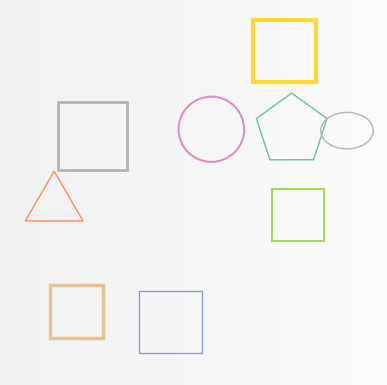[{"shape": "pentagon", "thickness": 1, "radius": 0.48, "center": [0.753, 0.662]}, {"shape": "triangle", "thickness": 1, "radius": 0.43, "center": [0.14, 0.469]}, {"shape": "square", "thickness": 1, "radius": 0.41, "center": [0.441, 0.164]}, {"shape": "circle", "thickness": 1.5, "radius": 0.42, "center": [0.545, 0.664]}, {"shape": "square", "thickness": 1.5, "radius": 0.33, "center": [0.769, 0.441]}, {"shape": "square", "thickness": 3, "radius": 0.41, "center": [0.734, 0.868]}, {"shape": "square", "thickness": 2.5, "radius": 0.34, "center": [0.198, 0.191]}, {"shape": "oval", "thickness": 1, "radius": 0.34, "center": [0.895, 0.661]}, {"shape": "square", "thickness": 2, "radius": 0.44, "center": [0.238, 0.647]}]